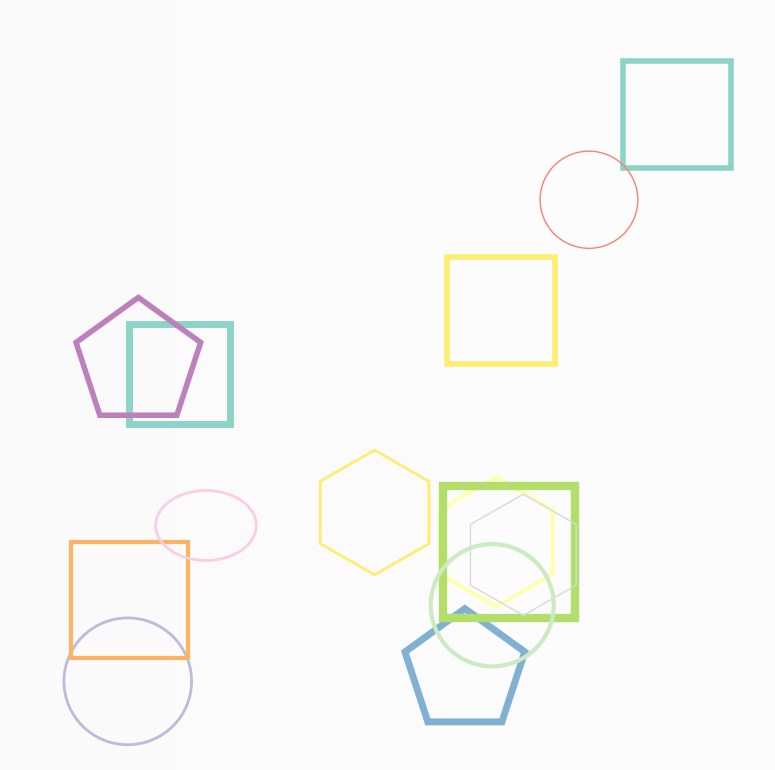[{"shape": "square", "thickness": 2, "radius": 0.35, "center": [0.873, 0.851]}, {"shape": "square", "thickness": 2.5, "radius": 0.32, "center": [0.231, 0.515]}, {"shape": "hexagon", "thickness": 1.5, "radius": 0.42, "center": [0.64, 0.296]}, {"shape": "circle", "thickness": 1, "radius": 0.41, "center": [0.165, 0.115]}, {"shape": "circle", "thickness": 0.5, "radius": 0.32, "center": [0.76, 0.741]}, {"shape": "pentagon", "thickness": 2.5, "radius": 0.41, "center": [0.6, 0.128]}, {"shape": "square", "thickness": 1.5, "radius": 0.38, "center": [0.167, 0.221]}, {"shape": "square", "thickness": 3, "radius": 0.43, "center": [0.657, 0.283]}, {"shape": "oval", "thickness": 1, "radius": 0.32, "center": [0.266, 0.318]}, {"shape": "hexagon", "thickness": 0.5, "radius": 0.39, "center": [0.675, 0.279]}, {"shape": "pentagon", "thickness": 2, "radius": 0.42, "center": [0.179, 0.529]}, {"shape": "circle", "thickness": 1.5, "radius": 0.4, "center": [0.635, 0.214]}, {"shape": "square", "thickness": 2, "radius": 0.35, "center": [0.646, 0.597]}, {"shape": "hexagon", "thickness": 1, "radius": 0.4, "center": [0.483, 0.334]}]